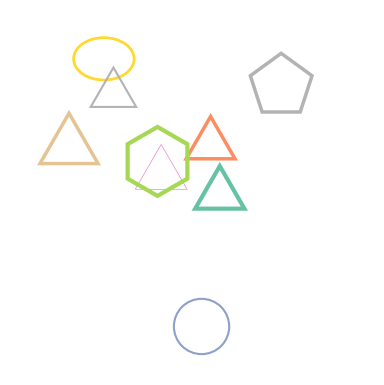[{"shape": "triangle", "thickness": 3, "radius": 0.37, "center": [0.571, 0.495]}, {"shape": "triangle", "thickness": 2.5, "radius": 0.37, "center": [0.547, 0.624]}, {"shape": "circle", "thickness": 1.5, "radius": 0.36, "center": [0.524, 0.152]}, {"shape": "triangle", "thickness": 0.5, "radius": 0.39, "center": [0.419, 0.547]}, {"shape": "hexagon", "thickness": 3, "radius": 0.45, "center": [0.409, 0.581]}, {"shape": "oval", "thickness": 2, "radius": 0.39, "center": [0.27, 0.847]}, {"shape": "triangle", "thickness": 2.5, "radius": 0.44, "center": [0.179, 0.619]}, {"shape": "pentagon", "thickness": 2.5, "radius": 0.42, "center": [0.73, 0.777]}, {"shape": "triangle", "thickness": 1.5, "radius": 0.34, "center": [0.295, 0.756]}]